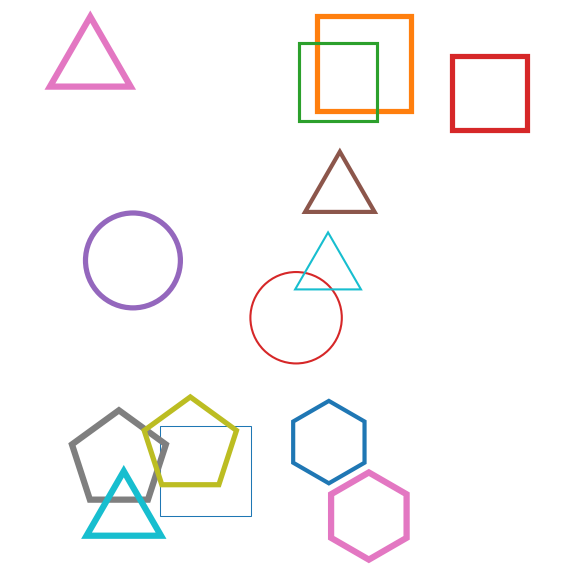[{"shape": "square", "thickness": 0.5, "radius": 0.39, "center": [0.355, 0.183]}, {"shape": "hexagon", "thickness": 2, "radius": 0.36, "center": [0.569, 0.234]}, {"shape": "square", "thickness": 2.5, "radius": 0.41, "center": [0.631, 0.889]}, {"shape": "square", "thickness": 1.5, "radius": 0.34, "center": [0.586, 0.857]}, {"shape": "circle", "thickness": 1, "radius": 0.4, "center": [0.513, 0.449]}, {"shape": "square", "thickness": 2.5, "radius": 0.32, "center": [0.848, 0.838]}, {"shape": "circle", "thickness": 2.5, "radius": 0.41, "center": [0.23, 0.548]}, {"shape": "triangle", "thickness": 2, "radius": 0.35, "center": [0.588, 0.667]}, {"shape": "triangle", "thickness": 3, "radius": 0.4, "center": [0.156, 0.89]}, {"shape": "hexagon", "thickness": 3, "radius": 0.38, "center": [0.639, 0.106]}, {"shape": "pentagon", "thickness": 3, "radius": 0.43, "center": [0.206, 0.203]}, {"shape": "pentagon", "thickness": 2.5, "radius": 0.42, "center": [0.33, 0.228]}, {"shape": "triangle", "thickness": 3, "radius": 0.37, "center": [0.214, 0.109]}, {"shape": "triangle", "thickness": 1, "radius": 0.33, "center": [0.568, 0.531]}]